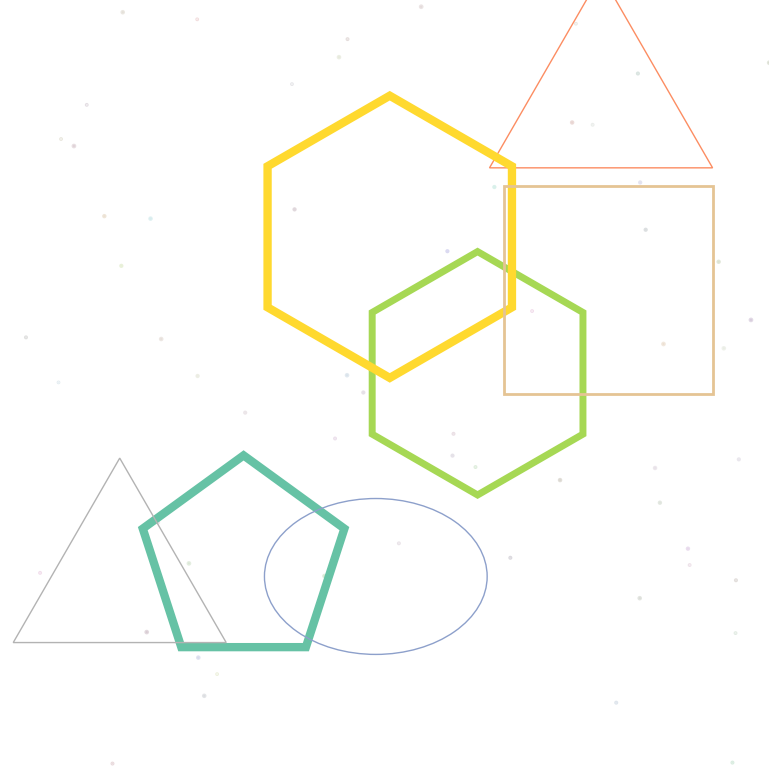[{"shape": "pentagon", "thickness": 3, "radius": 0.69, "center": [0.316, 0.271]}, {"shape": "triangle", "thickness": 0.5, "radius": 0.84, "center": [0.781, 0.866]}, {"shape": "oval", "thickness": 0.5, "radius": 0.72, "center": [0.488, 0.251]}, {"shape": "hexagon", "thickness": 2.5, "radius": 0.79, "center": [0.62, 0.515]}, {"shape": "hexagon", "thickness": 3, "radius": 0.92, "center": [0.506, 0.692]}, {"shape": "square", "thickness": 1, "radius": 0.68, "center": [0.79, 0.624]}, {"shape": "triangle", "thickness": 0.5, "radius": 0.8, "center": [0.155, 0.245]}]